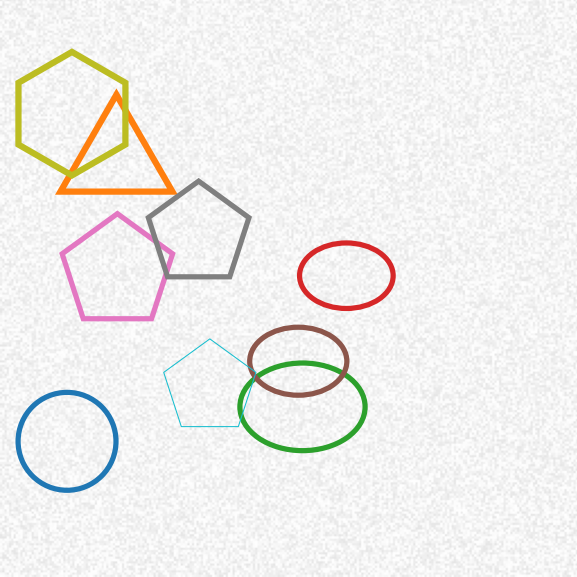[{"shape": "circle", "thickness": 2.5, "radius": 0.42, "center": [0.116, 0.235]}, {"shape": "triangle", "thickness": 3, "radius": 0.56, "center": [0.202, 0.723]}, {"shape": "oval", "thickness": 2.5, "radius": 0.54, "center": [0.524, 0.295]}, {"shape": "oval", "thickness": 2.5, "radius": 0.41, "center": [0.6, 0.522]}, {"shape": "oval", "thickness": 2.5, "radius": 0.42, "center": [0.516, 0.374]}, {"shape": "pentagon", "thickness": 2.5, "radius": 0.5, "center": [0.203, 0.529]}, {"shape": "pentagon", "thickness": 2.5, "radius": 0.46, "center": [0.344, 0.594]}, {"shape": "hexagon", "thickness": 3, "radius": 0.53, "center": [0.125, 0.802]}, {"shape": "pentagon", "thickness": 0.5, "radius": 0.42, "center": [0.363, 0.328]}]